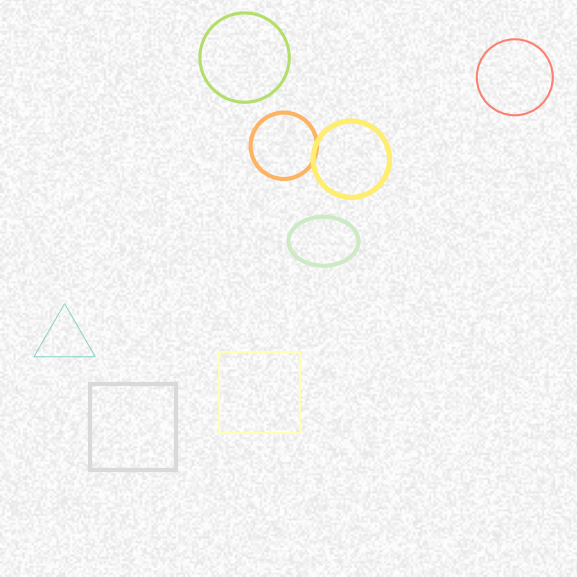[{"shape": "triangle", "thickness": 0.5, "radius": 0.31, "center": [0.112, 0.412]}, {"shape": "square", "thickness": 1, "radius": 0.35, "center": [0.449, 0.319]}, {"shape": "circle", "thickness": 1, "radius": 0.33, "center": [0.891, 0.865]}, {"shape": "circle", "thickness": 2, "radius": 0.29, "center": [0.491, 0.747]}, {"shape": "circle", "thickness": 1.5, "radius": 0.39, "center": [0.424, 0.899]}, {"shape": "square", "thickness": 2, "radius": 0.37, "center": [0.23, 0.259]}, {"shape": "oval", "thickness": 2, "radius": 0.3, "center": [0.56, 0.581]}, {"shape": "circle", "thickness": 2.5, "radius": 0.33, "center": [0.608, 0.723]}]